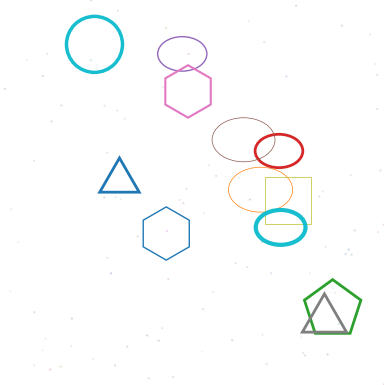[{"shape": "triangle", "thickness": 2, "radius": 0.3, "center": [0.31, 0.53]}, {"shape": "hexagon", "thickness": 1, "radius": 0.35, "center": [0.432, 0.393]}, {"shape": "oval", "thickness": 0.5, "radius": 0.42, "center": [0.677, 0.507]}, {"shape": "pentagon", "thickness": 2, "radius": 0.39, "center": [0.864, 0.197]}, {"shape": "oval", "thickness": 2, "radius": 0.31, "center": [0.725, 0.608]}, {"shape": "oval", "thickness": 1, "radius": 0.32, "center": [0.473, 0.86]}, {"shape": "oval", "thickness": 0.5, "radius": 0.41, "center": [0.633, 0.637]}, {"shape": "hexagon", "thickness": 1.5, "radius": 0.34, "center": [0.488, 0.762]}, {"shape": "triangle", "thickness": 2, "radius": 0.33, "center": [0.843, 0.17]}, {"shape": "square", "thickness": 0.5, "radius": 0.3, "center": [0.749, 0.479]}, {"shape": "oval", "thickness": 3, "radius": 0.32, "center": [0.729, 0.409]}, {"shape": "circle", "thickness": 2.5, "radius": 0.36, "center": [0.245, 0.885]}]